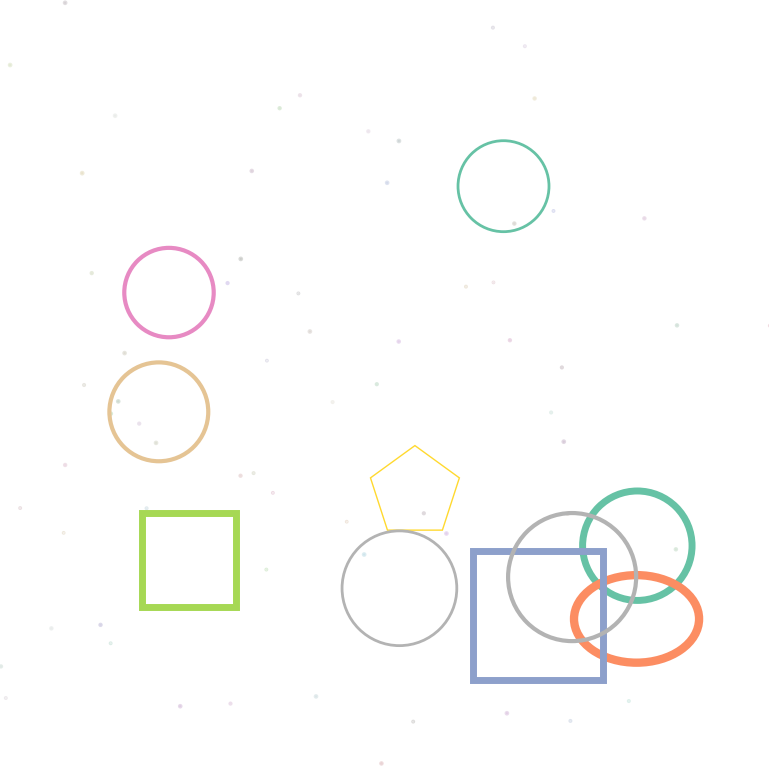[{"shape": "circle", "thickness": 2.5, "radius": 0.36, "center": [0.828, 0.291]}, {"shape": "circle", "thickness": 1, "radius": 0.3, "center": [0.654, 0.758]}, {"shape": "oval", "thickness": 3, "radius": 0.41, "center": [0.827, 0.196]}, {"shape": "square", "thickness": 2.5, "radius": 0.42, "center": [0.699, 0.2]}, {"shape": "circle", "thickness": 1.5, "radius": 0.29, "center": [0.219, 0.62]}, {"shape": "square", "thickness": 2.5, "radius": 0.3, "center": [0.245, 0.273]}, {"shape": "pentagon", "thickness": 0.5, "radius": 0.3, "center": [0.539, 0.361]}, {"shape": "circle", "thickness": 1.5, "radius": 0.32, "center": [0.206, 0.465]}, {"shape": "circle", "thickness": 1.5, "radius": 0.42, "center": [0.743, 0.251]}, {"shape": "circle", "thickness": 1, "radius": 0.37, "center": [0.519, 0.236]}]